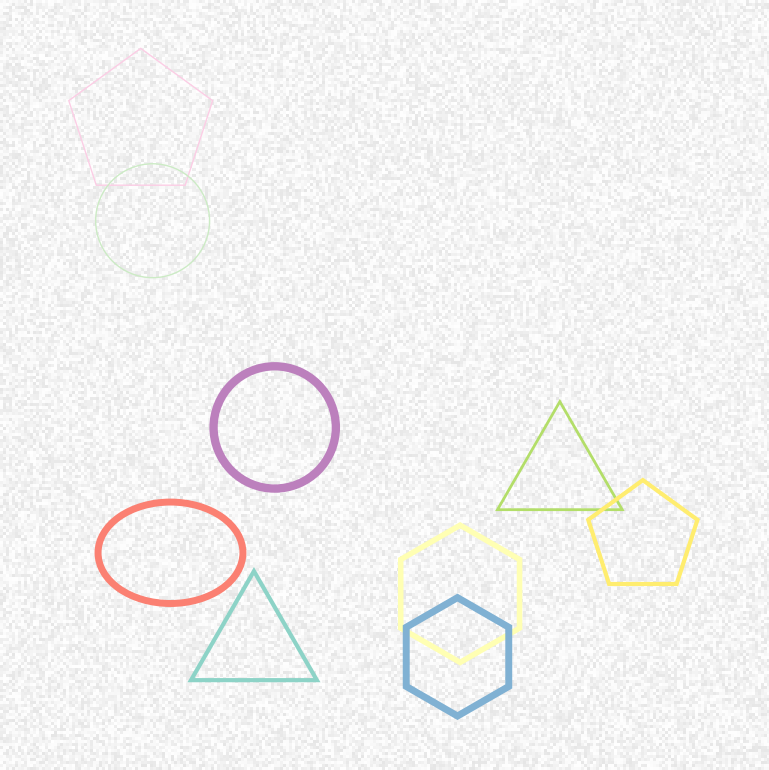[{"shape": "triangle", "thickness": 1.5, "radius": 0.47, "center": [0.33, 0.164]}, {"shape": "hexagon", "thickness": 2, "radius": 0.45, "center": [0.598, 0.229]}, {"shape": "oval", "thickness": 2.5, "radius": 0.47, "center": [0.221, 0.282]}, {"shape": "hexagon", "thickness": 2.5, "radius": 0.38, "center": [0.594, 0.147]}, {"shape": "triangle", "thickness": 1, "radius": 0.47, "center": [0.727, 0.385]}, {"shape": "pentagon", "thickness": 0.5, "radius": 0.49, "center": [0.183, 0.839]}, {"shape": "circle", "thickness": 3, "radius": 0.4, "center": [0.357, 0.445]}, {"shape": "circle", "thickness": 0.5, "radius": 0.37, "center": [0.198, 0.713]}, {"shape": "pentagon", "thickness": 1.5, "radius": 0.37, "center": [0.835, 0.302]}]